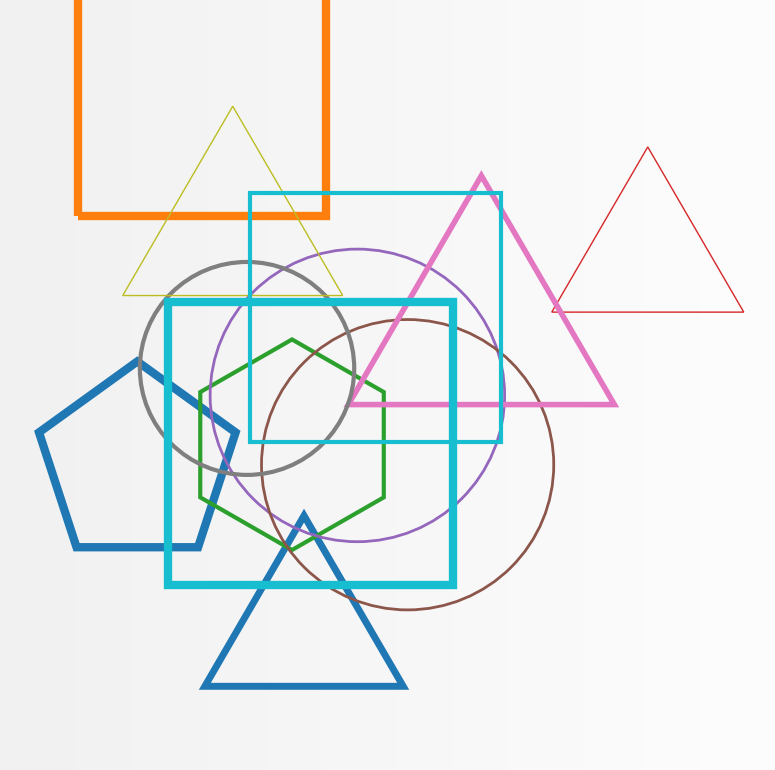[{"shape": "triangle", "thickness": 2.5, "radius": 0.74, "center": [0.392, 0.183]}, {"shape": "pentagon", "thickness": 3, "radius": 0.67, "center": [0.177, 0.397]}, {"shape": "square", "thickness": 3, "radius": 0.8, "center": [0.261, 0.88]}, {"shape": "hexagon", "thickness": 1.5, "radius": 0.68, "center": [0.377, 0.422]}, {"shape": "triangle", "thickness": 0.5, "radius": 0.72, "center": [0.836, 0.666]}, {"shape": "circle", "thickness": 1, "radius": 0.95, "center": [0.461, 0.486]}, {"shape": "circle", "thickness": 1, "radius": 0.94, "center": [0.526, 0.396]}, {"shape": "triangle", "thickness": 2, "radius": 0.99, "center": [0.621, 0.574]}, {"shape": "circle", "thickness": 1.5, "radius": 0.69, "center": [0.319, 0.522]}, {"shape": "triangle", "thickness": 0.5, "radius": 0.82, "center": [0.3, 0.698]}, {"shape": "square", "thickness": 3, "radius": 0.92, "center": [0.4, 0.424]}, {"shape": "square", "thickness": 1.5, "radius": 0.81, "center": [0.484, 0.587]}]